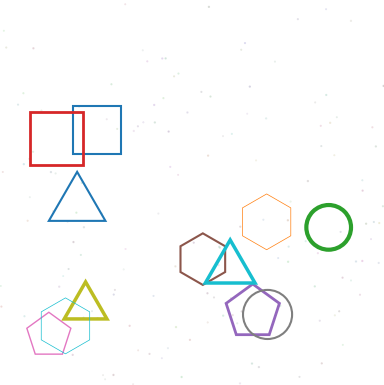[{"shape": "square", "thickness": 1.5, "radius": 0.31, "center": [0.253, 0.661]}, {"shape": "triangle", "thickness": 1.5, "radius": 0.42, "center": [0.2, 0.469]}, {"shape": "hexagon", "thickness": 0.5, "radius": 0.36, "center": [0.693, 0.424]}, {"shape": "circle", "thickness": 3, "radius": 0.29, "center": [0.854, 0.409]}, {"shape": "square", "thickness": 2, "radius": 0.35, "center": [0.148, 0.64]}, {"shape": "pentagon", "thickness": 2, "radius": 0.36, "center": [0.657, 0.19]}, {"shape": "hexagon", "thickness": 1.5, "radius": 0.33, "center": [0.527, 0.327]}, {"shape": "pentagon", "thickness": 1, "radius": 0.3, "center": [0.127, 0.129]}, {"shape": "circle", "thickness": 1.5, "radius": 0.32, "center": [0.695, 0.183]}, {"shape": "triangle", "thickness": 2.5, "radius": 0.32, "center": [0.222, 0.204]}, {"shape": "triangle", "thickness": 2.5, "radius": 0.37, "center": [0.598, 0.302]}, {"shape": "hexagon", "thickness": 0.5, "radius": 0.36, "center": [0.17, 0.154]}]